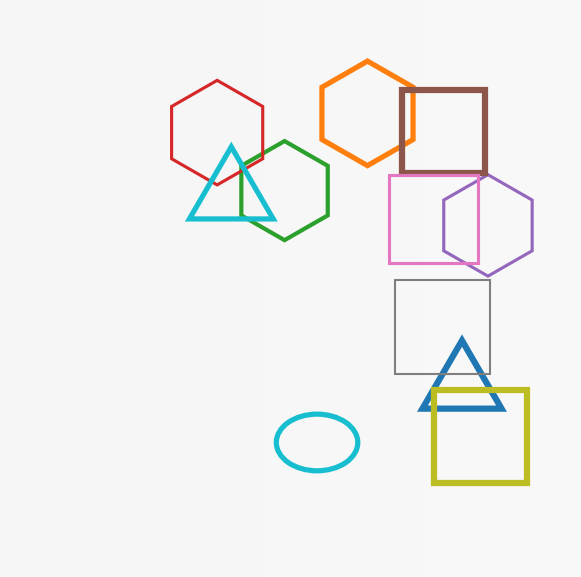[{"shape": "triangle", "thickness": 3, "radius": 0.39, "center": [0.795, 0.331]}, {"shape": "hexagon", "thickness": 2.5, "radius": 0.45, "center": [0.632, 0.803]}, {"shape": "hexagon", "thickness": 2, "radius": 0.43, "center": [0.49, 0.669]}, {"shape": "hexagon", "thickness": 1.5, "radius": 0.45, "center": [0.374, 0.769]}, {"shape": "hexagon", "thickness": 1.5, "radius": 0.44, "center": [0.839, 0.609]}, {"shape": "square", "thickness": 3, "radius": 0.36, "center": [0.763, 0.772]}, {"shape": "square", "thickness": 1.5, "radius": 0.38, "center": [0.745, 0.621]}, {"shape": "square", "thickness": 1, "radius": 0.41, "center": [0.761, 0.433]}, {"shape": "square", "thickness": 3, "radius": 0.4, "center": [0.826, 0.243]}, {"shape": "triangle", "thickness": 2.5, "radius": 0.42, "center": [0.398, 0.662]}, {"shape": "oval", "thickness": 2.5, "radius": 0.35, "center": [0.545, 0.233]}]